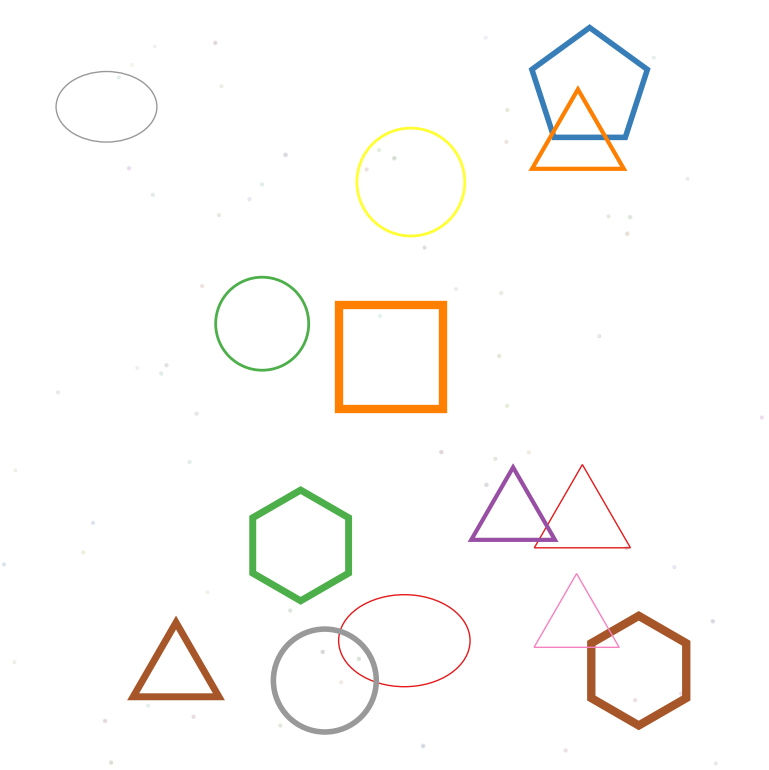[{"shape": "oval", "thickness": 0.5, "radius": 0.43, "center": [0.525, 0.168]}, {"shape": "triangle", "thickness": 0.5, "radius": 0.36, "center": [0.756, 0.325]}, {"shape": "pentagon", "thickness": 2, "radius": 0.39, "center": [0.766, 0.885]}, {"shape": "circle", "thickness": 1, "radius": 0.3, "center": [0.34, 0.58]}, {"shape": "hexagon", "thickness": 2.5, "radius": 0.36, "center": [0.39, 0.292]}, {"shape": "triangle", "thickness": 1.5, "radius": 0.31, "center": [0.666, 0.33]}, {"shape": "square", "thickness": 3, "radius": 0.34, "center": [0.507, 0.537]}, {"shape": "triangle", "thickness": 1.5, "radius": 0.34, "center": [0.751, 0.815]}, {"shape": "circle", "thickness": 1, "radius": 0.35, "center": [0.534, 0.764]}, {"shape": "hexagon", "thickness": 3, "radius": 0.36, "center": [0.83, 0.129]}, {"shape": "triangle", "thickness": 2.5, "radius": 0.32, "center": [0.229, 0.127]}, {"shape": "triangle", "thickness": 0.5, "radius": 0.32, "center": [0.749, 0.191]}, {"shape": "circle", "thickness": 2, "radius": 0.33, "center": [0.422, 0.116]}, {"shape": "oval", "thickness": 0.5, "radius": 0.33, "center": [0.138, 0.861]}]